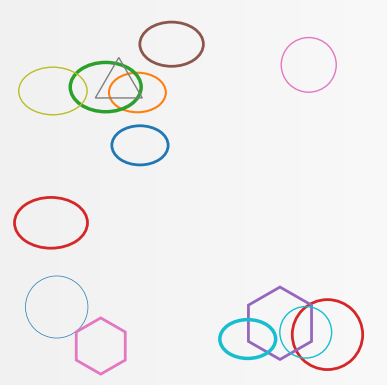[{"shape": "oval", "thickness": 2, "radius": 0.36, "center": [0.361, 0.622]}, {"shape": "circle", "thickness": 0.5, "radius": 0.4, "center": [0.146, 0.203]}, {"shape": "oval", "thickness": 1.5, "radius": 0.37, "center": [0.355, 0.76]}, {"shape": "oval", "thickness": 2.5, "radius": 0.46, "center": [0.273, 0.774]}, {"shape": "oval", "thickness": 2, "radius": 0.47, "center": [0.132, 0.421]}, {"shape": "circle", "thickness": 2, "radius": 0.45, "center": [0.845, 0.131]}, {"shape": "hexagon", "thickness": 2, "radius": 0.47, "center": [0.723, 0.16]}, {"shape": "oval", "thickness": 2, "radius": 0.41, "center": [0.443, 0.885]}, {"shape": "hexagon", "thickness": 2, "radius": 0.36, "center": [0.26, 0.101]}, {"shape": "circle", "thickness": 1, "radius": 0.35, "center": [0.797, 0.831]}, {"shape": "triangle", "thickness": 1, "radius": 0.35, "center": [0.307, 0.781]}, {"shape": "oval", "thickness": 1, "radius": 0.44, "center": [0.137, 0.764]}, {"shape": "circle", "thickness": 1, "radius": 0.33, "center": [0.789, 0.137]}, {"shape": "oval", "thickness": 2.5, "radius": 0.36, "center": [0.639, 0.119]}]